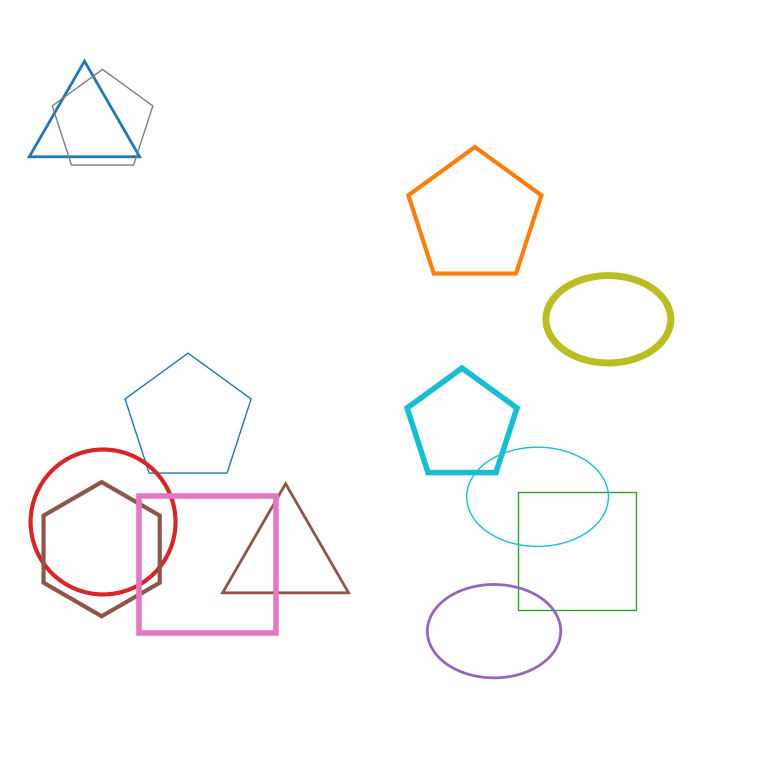[{"shape": "pentagon", "thickness": 0.5, "radius": 0.43, "center": [0.244, 0.455]}, {"shape": "triangle", "thickness": 1, "radius": 0.41, "center": [0.11, 0.838]}, {"shape": "pentagon", "thickness": 1.5, "radius": 0.45, "center": [0.617, 0.718]}, {"shape": "square", "thickness": 0.5, "radius": 0.39, "center": [0.749, 0.284]}, {"shape": "circle", "thickness": 1.5, "radius": 0.47, "center": [0.134, 0.322]}, {"shape": "oval", "thickness": 1, "radius": 0.43, "center": [0.642, 0.18]}, {"shape": "hexagon", "thickness": 1.5, "radius": 0.44, "center": [0.132, 0.287]}, {"shape": "triangle", "thickness": 1, "radius": 0.47, "center": [0.371, 0.277]}, {"shape": "square", "thickness": 2, "radius": 0.44, "center": [0.27, 0.267]}, {"shape": "pentagon", "thickness": 0.5, "radius": 0.34, "center": [0.133, 0.841]}, {"shape": "oval", "thickness": 2.5, "radius": 0.41, "center": [0.79, 0.585]}, {"shape": "oval", "thickness": 0.5, "radius": 0.46, "center": [0.698, 0.355]}, {"shape": "pentagon", "thickness": 2, "radius": 0.38, "center": [0.6, 0.447]}]